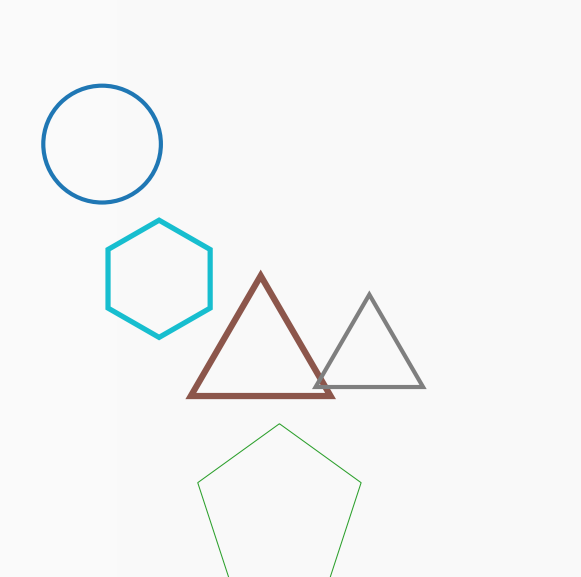[{"shape": "circle", "thickness": 2, "radius": 0.51, "center": [0.176, 0.75]}, {"shape": "pentagon", "thickness": 0.5, "radius": 0.74, "center": [0.481, 0.118]}, {"shape": "triangle", "thickness": 3, "radius": 0.69, "center": [0.449, 0.383]}, {"shape": "triangle", "thickness": 2, "radius": 0.53, "center": [0.635, 0.382]}, {"shape": "hexagon", "thickness": 2.5, "radius": 0.51, "center": [0.274, 0.516]}]